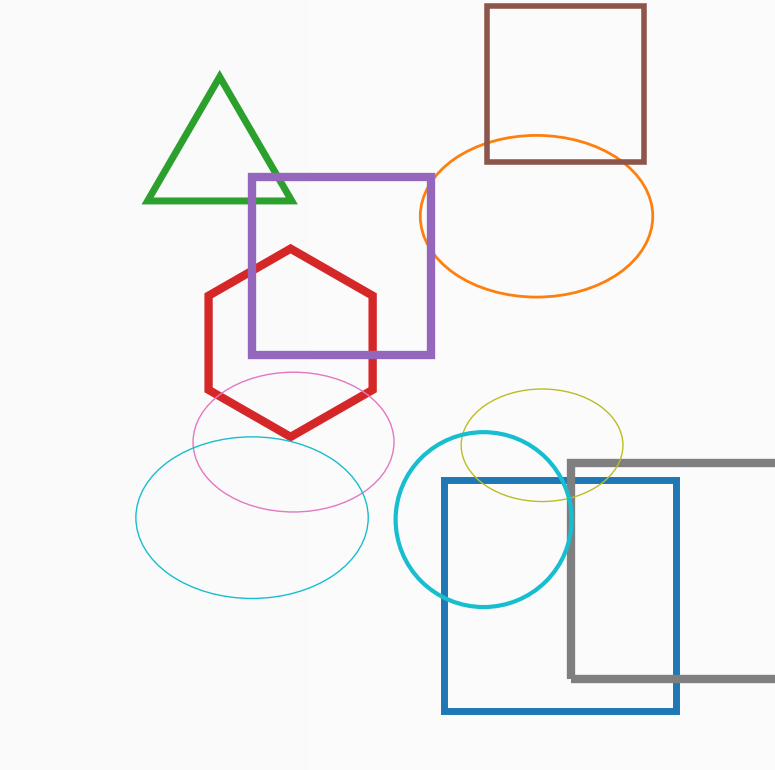[{"shape": "square", "thickness": 2.5, "radius": 0.75, "center": [0.722, 0.227]}, {"shape": "oval", "thickness": 1, "radius": 0.75, "center": [0.692, 0.719]}, {"shape": "triangle", "thickness": 2.5, "radius": 0.54, "center": [0.283, 0.793]}, {"shape": "hexagon", "thickness": 3, "radius": 0.61, "center": [0.375, 0.555]}, {"shape": "square", "thickness": 3, "radius": 0.58, "center": [0.441, 0.654]}, {"shape": "square", "thickness": 2, "radius": 0.51, "center": [0.73, 0.891]}, {"shape": "oval", "thickness": 0.5, "radius": 0.65, "center": [0.379, 0.426]}, {"shape": "square", "thickness": 3, "radius": 0.7, "center": [0.877, 0.259]}, {"shape": "oval", "thickness": 0.5, "radius": 0.52, "center": [0.699, 0.422]}, {"shape": "oval", "thickness": 0.5, "radius": 0.75, "center": [0.325, 0.328]}, {"shape": "circle", "thickness": 1.5, "radius": 0.57, "center": [0.624, 0.325]}]